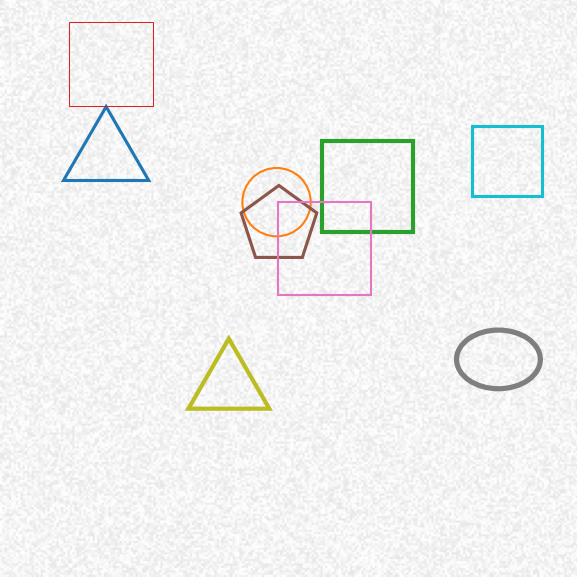[{"shape": "triangle", "thickness": 1.5, "radius": 0.43, "center": [0.184, 0.729]}, {"shape": "circle", "thickness": 1, "radius": 0.3, "center": [0.479, 0.649]}, {"shape": "square", "thickness": 2, "radius": 0.4, "center": [0.636, 0.676]}, {"shape": "square", "thickness": 0.5, "radius": 0.36, "center": [0.192, 0.888]}, {"shape": "pentagon", "thickness": 1.5, "radius": 0.34, "center": [0.483, 0.609]}, {"shape": "square", "thickness": 1, "radius": 0.4, "center": [0.561, 0.568]}, {"shape": "oval", "thickness": 2.5, "radius": 0.36, "center": [0.863, 0.377]}, {"shape": "triangle", "thickness": 2, "radius": 0.4, "center": [0.396, 0.332]}, {"shape": "square", "thickness": 1.5, "radius": 0.3, "center": [0.878, 0.72]}]